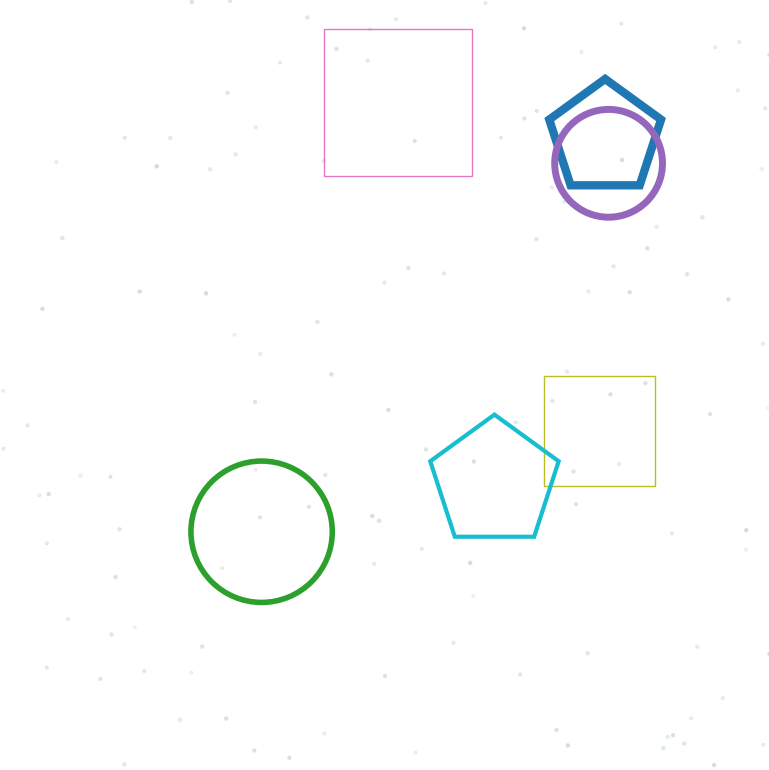[{"shape": "pentagon", "thickness": 3, "radius": 0.38, "center": [0.786, 0.821]}, {"shape": "circle", "thickness": 2, "radius": 0.46, "center": [0.34, 0.309]}, {"shape": "circle", "thickness": 2.5, "radius": 0.35, "center": [0.79, 0.788]}, {"shape": "square", "thickness": 0.5, "radius": 0.48, "center": [0.517, 0.867]}, {"shape": "square", "thickness": 0.5, "radius": 0.36, "center": [0.778, 0.44]}, {"shape": "pentagon", "thickness": 1.5, "radius": 0.44, "center": [0.642, 0.374]}]